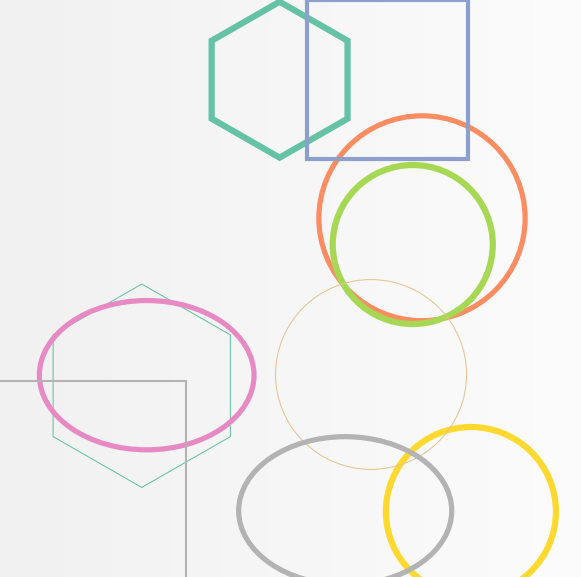[{"shape": "hexagon", "thickness": 0.5, "radius": 0.88, "center": [0.244, 0.331]}, {"shape": "hexagon", "thickness": 3, "radius": 0.67, "center": [0.481, 0.861]}, {"shape": "circle", "thickness": 2.5, "radius": 0.89, "center": [0.726, 0.621]}, {"shape": "square", "thickness": 2, "radius": 0.69, "center": [0.666, 0.862]}, {"shape": "oval", "thickness": 2.5, "radius": 0.92, "center": [0.252, 0.349]}, {"shape": "circle", "thickness": 3, "radius": 0.69, "center": [0.71, 0.576]}, {"shape": "circle", "thickness": 3, "radius": 0.73, "center": [0.81, 0.113]}, {"shape": "circle", "thickness": 0.5, "radius": 0.82, "center": [0.638, 0.351]}, {"shape": "square", "thickness": 1, "radius": 0.89, "center": [0.141, 0.161]}, {"shape": "oval", "thickness": 2.5, "radius": 0.92, "center": [0.594, 0.115]}]